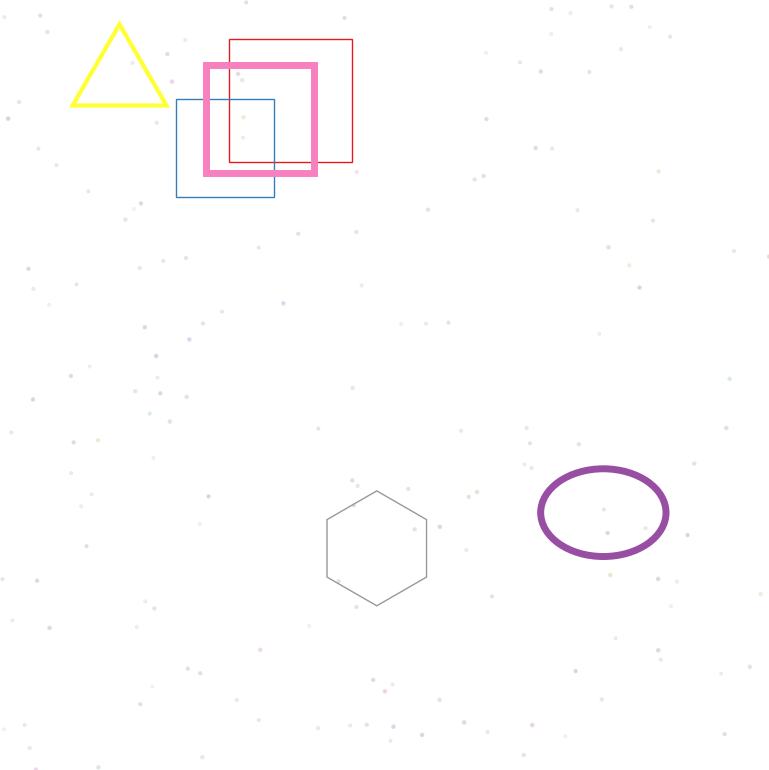[{"shape": "square", "thickness": 0.5, "radius": 0.4, "center": [0.377, 0.869]}, {"shape": "square", "thickness": 0.5, "radius": 0.32, "center": [0.292, 0.808]}, {"shape": "oval", "thickness": 2.5, "radius": 0.41, "center": [0.784, 0.334]}, {"shape": "triangle", "thickness": 1.5, "radius": 0.35, "center": [0.155, 0.898]}, {"shape": "square", "thickness": 2.5, "radius": 0.35, "center": [0.338, 0.845]}, {"shape": "hexagon", "thickness": 0.5, "radius": 0.37, "center": [0.489, 0.288]}]